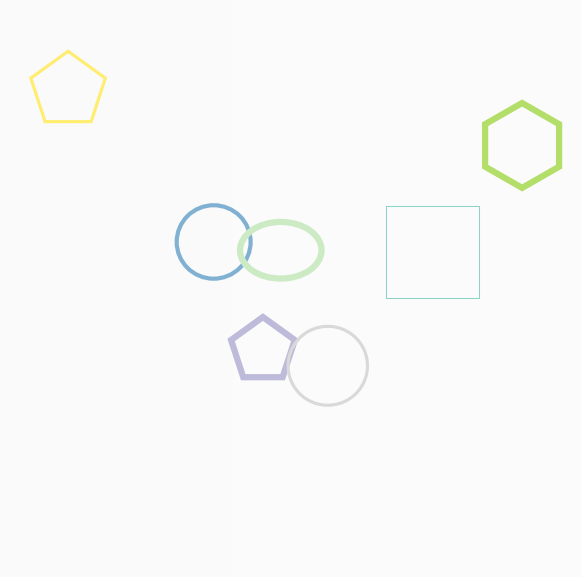[{"shape": "square", "thickness": 0.5, "radius": 0.4, "center": [0.744, 0.563]}, {"shape": "pentagon", "thickness": 3, "radius": 0.29, "center": [0.452, 0.393]}, {"shape": "circle", "thickness": 2, "radius": 0.32, "center": [0.368, 0.58]}, {"shape": "hexagon", "thickness": 3, "radius": 0.37, "center": [0.898, 0.747]}, {"shape": "circle", "thickness": 1.5, "radius": 0.34, "center": [0.564, 0.366]}, {"shape": "oval", "thickness": 3, "radius": 0.35, "center": [0.483, 0.566]}, {"shape": "pentagon", "thickness": 1.5, "radius": 0.34, "center": [0.117, 0.843]}]